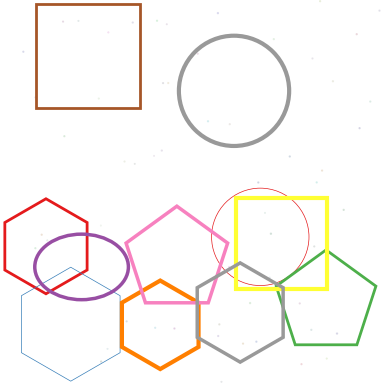[{"shape": "hexagon", "thickness": 2, "radius": 0.62, "center": [0.119, 0.36]}, {"shape": "circle", "thickness": 0.5, "radius": 0.63, "center": [0.676, 0.385]}, {"shape": "hexagon", "thickness": 0.5, "radius": 0.74, "center": [0.184, 0.158]}, {"shape": "pentagon", "thickness": 2, "radius": 0.68, "center": [0.847, 0.215]}, {"shape": "oval", "thickness": 2.5, "radius": 0.61, "center": [0.212, 0.307]}, {"shape": "hexagon", "thickness": 3, "radius": 0.57, "center": [0.416, 0.156]}, {"shape": "square", "thickness": 3, "radius": 0.59, "center": [0.731, 0.367]}, {"shape": "square", "thickness": 2, "radius": 0.67, "center": [0.229, 0.855]}, {"shape": "pentagon", "thickness": 2.5, "radius": 0.69, "center": [0.459, 0.326]}, {"shape": "hexagon", "thickness": 2.5, "radius": 0.64, "center": [0.624, 0.188]}, {"shape": "circle", "thickness": 3, "radius": 0.72, "center": [0.608, 0.764]}]